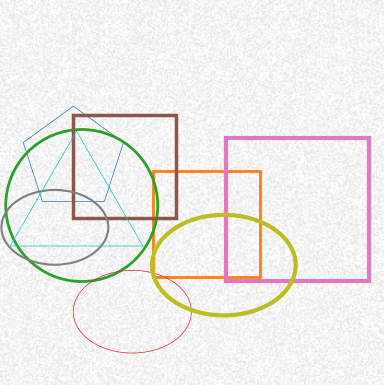[{"shape": "pentagon", "thickness": 0.5, "radius": 0.68, "center": [0.191, 0.587]}, {"shape": "square", "thickness": 2, "radius": 0.69, "center": [0.536, 0.419]}, {"shape": "circle", "thickness": 2, "radius": 0.99, "center": [0.212, 0.466]}, {"shape": "oval", "thickness": 0.5, "radius": 0.77, "center": [0.344, 0.19]}, {"shape": "square", "thickness": 2.5, "radius": 0.67, "center": [0.323, 0.567]}, {"shape": "square", "thickness": 3, "radius": 0.93, "center": [0.773, 0.456]}, {"shape": "oval", "thickness": 1.5, "radius": 0.69, "center": [0.142, 0.41]}, {"shape": "oval", "thickness": 3, "radius": 0.93, "center": [0.581, 0.311]}, {"shape": "triangle", "thickness": 0.5, "radius": 0.99, "center": [0.199, 0.46]}]